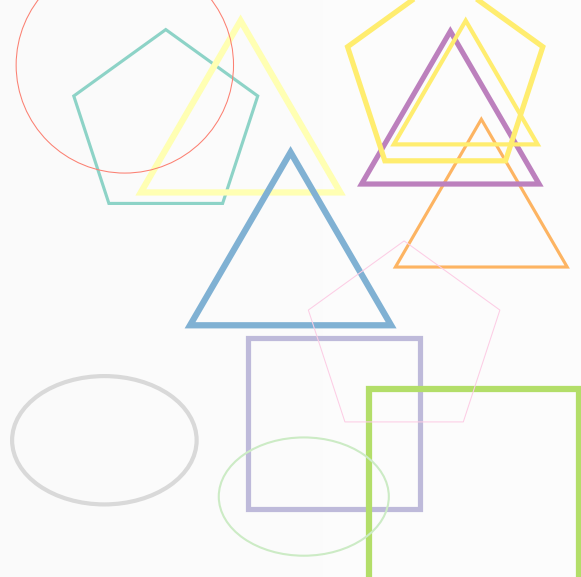[{"shape": "pentagon", "thickness": 1.5, "radius": 0.83, "center": [0.285, 0.781]}, {"shape": "triangle", "thickness": 3, "radius": 0.99, "center": [0.414, 0.765]}, {"shape": "square", "thickness": 2.5, "radius": 0.74, "center": [0.574, 0.266]}, {"shape": "circle", "thickness": 0.5, "radius": 0.93, "center": [0.215, 0.886]}, {"shape": "triangle", "thickness": 3, "radius": 1.0, "center": [0.5, 0.536]}, {"shape": "triangle", "thickness": 1.5, "radius": 0.85, "center": [0.828, 0.622]}, {"shape": "square", "thickness": 3, "radius": 0.91, "center": [0.815, 0.144]}, {"shape": "pentagon", "thickness": 0.5, "radius": 0.87, "center": [0.695, 0.409]}, {"shape": "oval", "thickness": 2, "radius": 0.79, "center": [0.18, 0.237]}, {"shape": "triangle", "thickness": 2.5, "radius": 0.88, "center": [0.775, 0.769]}, {"shape": "oval", "thickness": 1, "radius": 0.73, "center": [0.523, 0.139]}, {"shape": "pentagon", "thickness": 2.5, "radius": 0.88, "center": [0.766, 0.864]}, {"shape": "triangle", "thickness": 2, "radius": 0.71, "center": [0.801, 0.821]}]